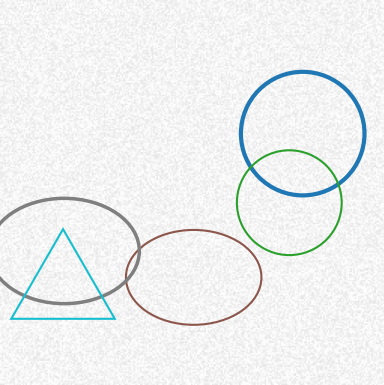[{"shape": "circle", "thickness": 3, "radius": 0.8, "center": [0.786, 0.653]}, {"shape": "circle", "thickness": 1.5, "radius": 0.68, "center": [0.751, 0.474]}, {"shape": "oval", "thickness": 1.5, "radius": 0.88, "center": [0.503, 0.28]}, {"shape": "oval", "thickness": 2.5, "radius": 0.98, "center": [0.167, 0.348]}, {"shape": "triangle", "thickness": 1.5, "radius": 0.78, "center": [0.164, 0.25]}]